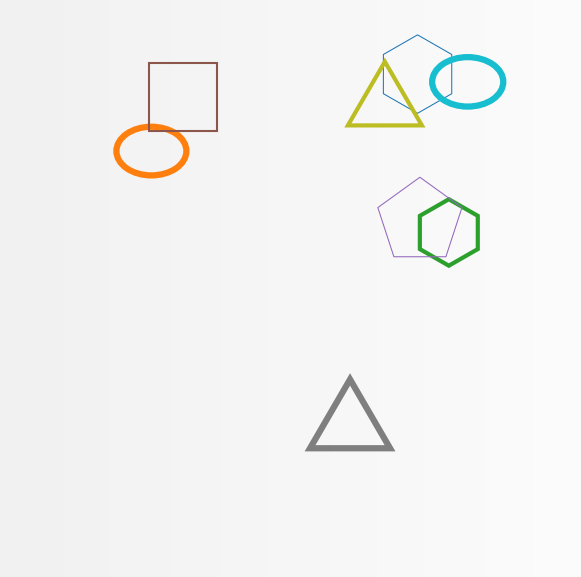[{"shape": "hexagon", "thickness": 0.5, "radius": 0.34, "center": [0.718, 0.871]}, {"shape": "oval", "thickness": 3, "radius": 0.3, "center": [0.26, 0.738]}, {"shape": "hexagon", "thickness": 2, "radius": 0.29, "center": [0.772, 0.597]}, {"shape": "pentagon", "thickness": 0.5, "radius": 0.38, "center": [0.722, 0.616]}, {"shape": "square", "thickness": 1, "radius": 0.29, "center": [0.315, 0.83]}, {"shape": "triangle", "thickness": 3, "radius": 0.4, "center": [0.602, 0.263]}, {"shape": "triangle", "thickness": 2, "radius": 0.37, "center": [0.662, 0.819]}, {"shape": "oval", "thickness": 3, "radius": 0.31, "center": [0.805, 0.857]}]